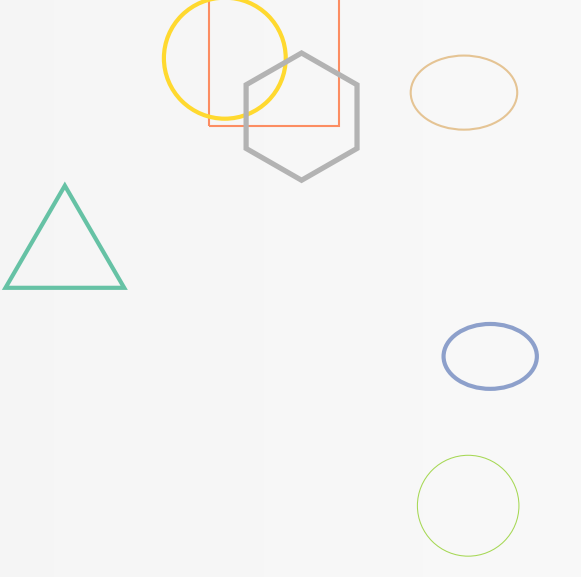[{"shape": "triangle", "thickness": 2, "radius": 0.59, "center": [0.112, 0.56]}, {"shape": "square", "thickness": 1, "radius": 0.56, "center": [0.471, 0.893]}, {"shape": "oval", "thickness": 2, "radius": 0.4, "center": [0.843, 0.382]}, {"shape": "circle", "thickness": 0.5, "radius": 0.44, "center": [0.805, 0.123]}, {"shape": "circle", "thickness": 2, "radius": 0.52, "center": [0.387, 0.898]}, {"shape": "oval", "thickness": 1, "radius": 0.46, "center": [0.798, 0.839]}, {"shape": "hexagon", "thickness": 2.5, "radius": 0.55, "center": [0.519, 0.797]}]